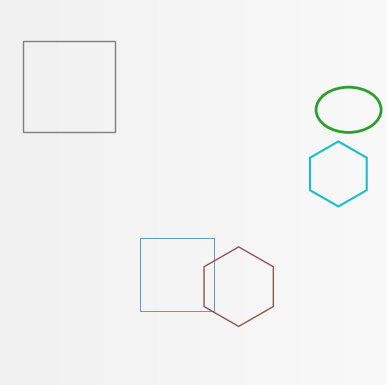[{"shape": "square", "thickness": 0.5, "radius": 0.48, "center": [0.457, 0.288]}, {"shape": "oval", "thickness": 2, "radius": 0.42, "center": [0.9, 0.715]}, {"shape": "hexagon", "thickness": 1, "radius": 0.52, "center": [0.616, 0.255]}, {"shape": "square", "thickness": 1, "radius": 0.6, "center": [0.178, 0.775]}, {"shape": "hexagon", "thickness": 1.5, "radius": 0.42, "center": [0.873, 0.548]}]